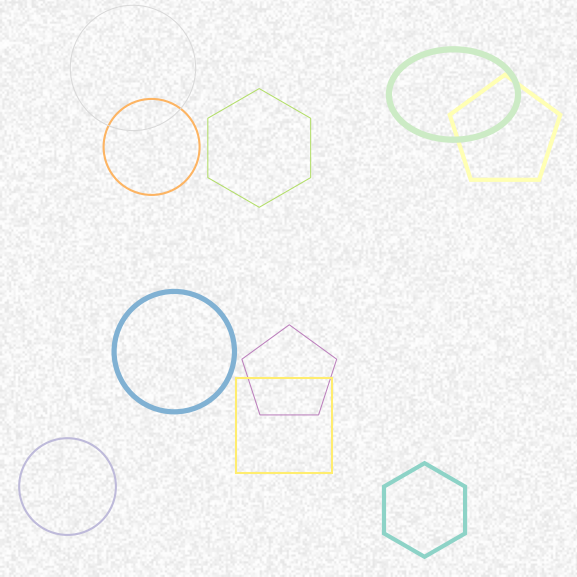[{"shape": "hexagon", "thickness": 2, "radius": 0.41, "center": [0.735, 0.116]}, {"shape": "pentagon", "thickness": 2, "radius": 0.5, "center": [0.874, 0.769]}, {"shape": "circle", "thickness": 1, "radius": 0.42, "center": [0.117, 0.157]}, {"shape": "circle", "thickness": 2.5, "radius": 0.52, "center": [0.302, 0.39]}, {"shape": "circle", "thickness": 1, "radius": 0.42, "center": [0.263, 0.745]}, {"shape": "hexagon", "thickness": 0.5, "radius": 0.51, "center": [0.449, 0.743]}, {"shape": "circle", "thickness": 0.5, "radius": 0.54, "center": [0.23, 0.882]}, {"shape": "pentagon", "thickness": 0.5, "radius": 0.43, "center": [0.501, 0.35]}, {"shape": "oval", "thickness": 3, "radius": 0.56, "center": [0.785, 0.835]}, {"shape": "square", "thickness": 1, "radius": 0.41, "center": [0.492, 0.263]}]